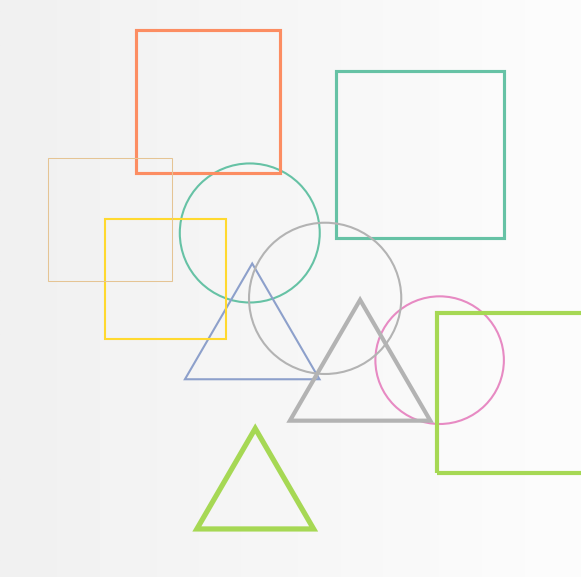[{"shape": "circle", "thickness": 1, "radius": 0.6, "center": [0.43, 0.596]}, {"shape": "square", "thickness": 1.5, "radius": 0.72, "center": [0.723, 0.731]}, {"shape": "square", "thickness": 1.5, "radius": 0.62, "center": [0.358, 0.823]}, {"shape": "triangle", "thickness": 1, "radius": 0.67, "center": [0.434, 0.409]}, {"shape": "circle", "thickness": 1, "radius": 0.55, "center": [0.756, 0.375]}, {"shape": "square", "thickness": 2, "radius": 0.69, "center": [0.89, 0.318]}, {"shape": "triangle", "thickness": 2.5, "radius": 0.58, "center": [0.439, 0.141]}, {"shape": "square", "thickness": 1, "radius": 0.52, "center": [0.285, 0.516]}, {"shape": "square", "thickness": 0.5, "radius": 0.53, "center": [0.19, 0.619]}, {"shape": "circle", "thickness": 1, "radius": 0.65, "center": [0.559, 0.483]}, {"shape": "triangle", "thickness": 2, "radius": 0.7, "center": [0.62, 0.34]}]